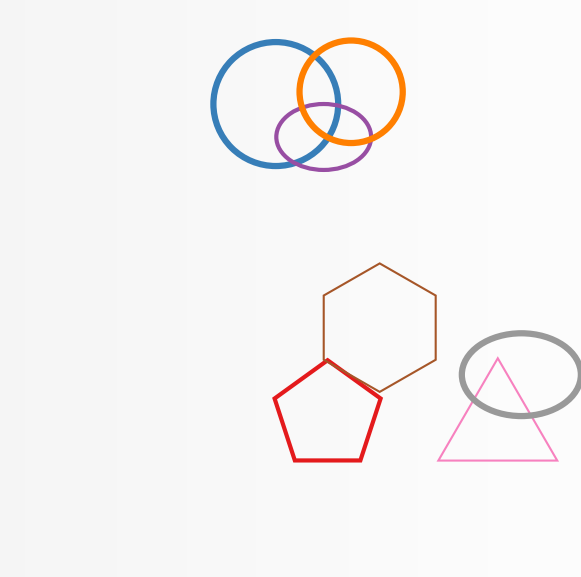[{"shape": "pentagon", "thickness": 2, "radius": 0.48, "center": [0.564, 0.279]}, {"shape": "circle", "thickness": 3, "radius": 0.54, "center": [0.474, 0.819]}, {"shape": "oval", "thickness": 2, "radius": 0.41, "center": [0.557, 0.762]}, {"shape": "circle", "thickness": 3, "radius": 0.44, "center": [0.604, 0.84]}, {"shape": "hexagon", "thickness": 1, "radius": 0.56, "center": [0.653, 0.432]}, {"shape": "triangle", "thickness": 1, "radius": 0.59, "center": [0.856, 0.261]}, {"shape": "oval", "thickness": 3, "radius": 0.51, "center": [0.897, 0.35]}]